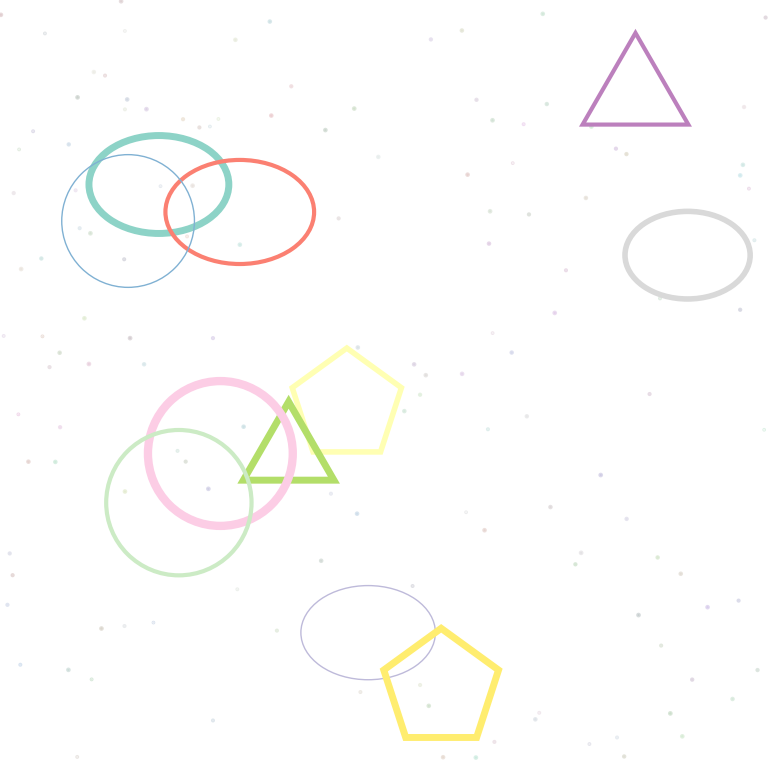[{"shape": "oval", "thickness": 2.5, "radius": 0.45, "center": [0.206, 0.76]}, {"shape": "pentagon", "thickness": 2, "radius": 0.37, "center": [0.45, 0.473]}, {"shape": "oval", "thickness": 0.5, "radius": 0.44, "center": [0.478, 0.178]}, {"shape": "oval", "thickness": 1.5, "radius": 0.48, "center": [0.311, 0.725]}, {"shape": "circle", "thickness": 0.5, "radius": 0.43, "center": [0.166, 0.713]}, {"shape": "triangle", "thickness": 2.5, "radius": 0.34, "center": [0.375, 0.41]}, {"shape": "circle", "thickness": 3, "radius": 0.47, "center": [0.286, 0.411]}, {"shape": "oval", "thickness": 2, "radius": 0.41, "center": [0.893, 0.669]}, {"shape": "triangle", "thickness": 1.5, "radius": 0.4, "center": [0.825, 0.878]}, {"shape": "circle", "thickness": 1.5, "radius": 0.47, "center": [0.232, 0.347]}, {"shape": "pentagon", "thickness": 2.5, "radius": 0.39, "center": [0.573, 0.106]}]